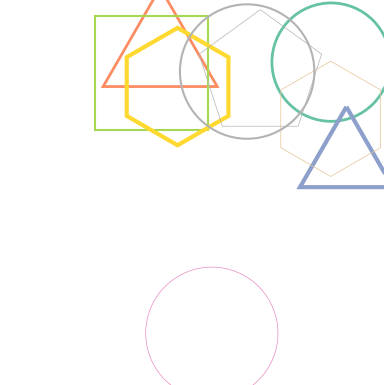[{"shape": "circle", "thickness": 2, "radius": 0.77, "center": [0.86, 0.839]}, {"shape": "triangle", "thickness": 2, "radius": 0.86, "center": [0.416, 0.861]}, {"shape": "triangle", "thickness": 3, "radius": 0.7, "center": [0.9, 0.583]}, {"shape": "circle", "thickness": 0.5, "radius": 0.86, "center": [0.55, 0.134]}, {"shape": "square", "thickness": 1.5, "radius": 0.74, "center": [0.394, 0.81]}, {"shape": "hexagon", "thickness": 3, "radius": 0.76, "center": [0.461, 0.775]}, {"shape": "hexagon", "thickness": 0.5, "radius": 0.75, "center": [0.859, 0.691]}, {"shape": "pentagon", "thickness": 0.5, "radius": 0.84, "center": [0.676, 0.808]}, {"shape": "circle", "thickness": 1.5, "radius": 0.87, "center": [0.642, 0.814]}]